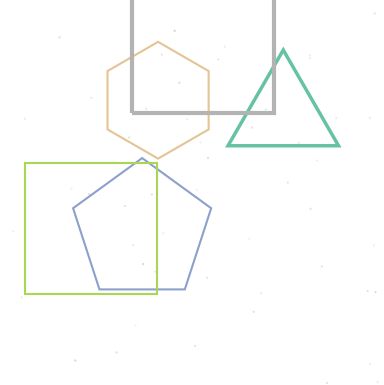[{"shape": "triangle", "thickness": 2.5, "radius": 0.83, "center": [0.736, 0.704]}, {"shape": "pentagon", "thickness": 1.5, "radius": 0.94, "center": [0.369, 0.401]}, {"shape": "square", "thickness": 1.5, "radius": 0.85, "center": [0.236, 0.408]}, {"shape": "hexagon", "thickness": 1.5, "radius": 0.76, "center": [0.411, 0.74]}, {"shape": "square", "thickness": 3, "radius": 0.92, "center": [0.528, 0.891]}]